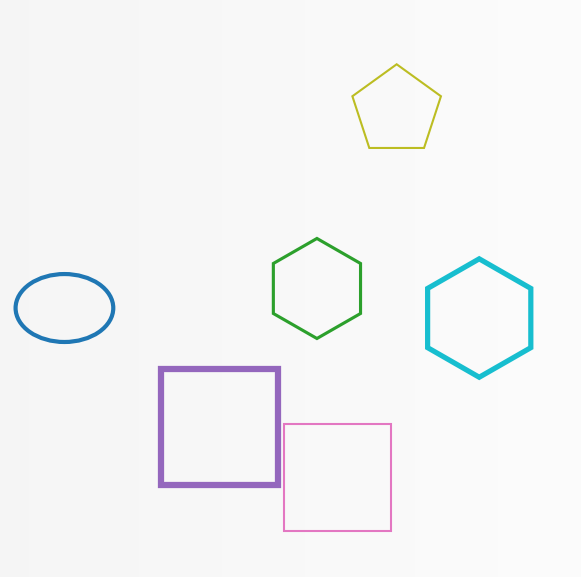[{"shape": "oval", "thickness": 2, "radius": 0.42, "center": [0.111, 0.466]}, {"shape": "hexagon", "thickness": 1.5, "radius": 0.43, "center": [0.545, 0.5]}, {"shape": "square", "thickness": 3, "radius": 0.5, "center": [0.377, 0.26]}, {"shape": "square", "thickness": 1, "radius": 0.46, "center": [0.581, 0.172]}, {"shape": "pentagon", "thickness": 1, "radius": 0.4, "center": [0.682, 0.808]}, {"shape": "hexagon", "thickness": 2.5, "radius": 0.51, "center": [0.824, 0.448]}]